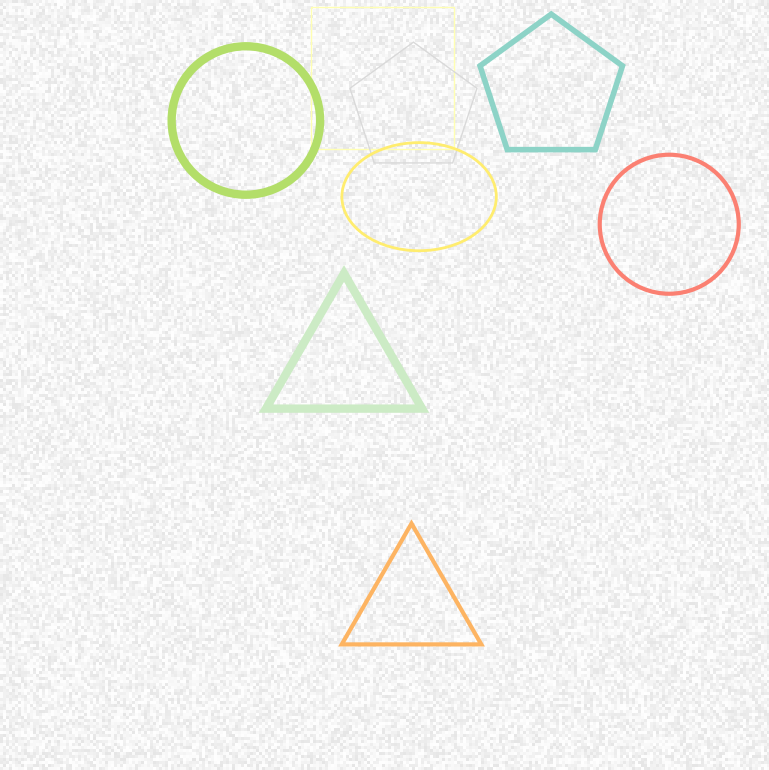[{"shape": "pentagon", "thickness": 2, "radius": 0.49, "center": [0.716, 0.884]}, {"shape": "square", "thickness": 0.5, "radius": 0.46, "center": [0.497, 0.899]}, {"shape": "circle", "thickness": 1.5, "radius": 0.45, "center": [0.869, 0.709]}, {"shape": "triangle", "thickness": 1.5, "radius": 0.52, "center": [0.534, 0.215]}, {"shape": "circle", "thickness": 3, "radius": 0.48, "center": [0.319, 0.844]}, {"shape": "pentagon", "thickness": 0.5, "radius": 0.43, "center": [0.537, 0.859]}, {"shape": "triangle", "thickness": 3, "radius": 0.59, "center": [0.447, 0.528]}, {"shape": "oval", "thickness": 1, "radius": 0.5, "center": [0.544, 0.745]}]